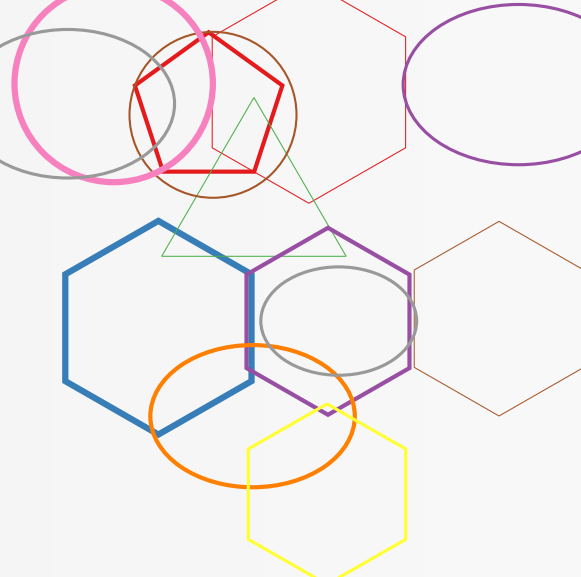[{"shape": "pentagon", "thickness": 2, "radius": 0.67, "center": [0.359, 0.81]}, {"shape": "hexagon", "thickness": 0.5, "radius": 0.96, "center": [0.531, 0.839]}, {"shape": "hexagon", "thickness": 3, "radius": 0.92, "center": [0.273, 0.432]}, {"shape": "triangle", "thickness": 0.5, "radius": 0.92, "center": [0.437, 0.647]}, {"shape": "hexagon", "thickness": 2, "radius": 0.81, "center": [0.564, 0.443]}, {"shape": "oval", "thickness": 1.5, "radius": 0.99, "center": [0.892, 0.853]}, {"shape": "oval", "thickness": 2, "radius": 0.88, "center": [0.435, 0.279]}, {"shape": "hexagon", "thickness": 1.5, "radius": 0.78, "center": [0.563, 0.143]}, {"shape": "circle", "thickness": 1, "radius": 0.72, "center": [0.366, 0.8]}, {"shape": "hexagon", "thickness": 0.5, "radius": 0.84, "center": [0.859, 0.447]}, {"shape": "circle", "thickness": 3, "radius": 0.85, "center": [0.196, 0.854]}, {"shape": "oval", "thickness": 1.5, "radius": 0.67, "center": [0.583, 0.443]}, {"shape": "oval", "thickness": 1.5, "radius": 0.92, "center": [0.117, 0.82]}]